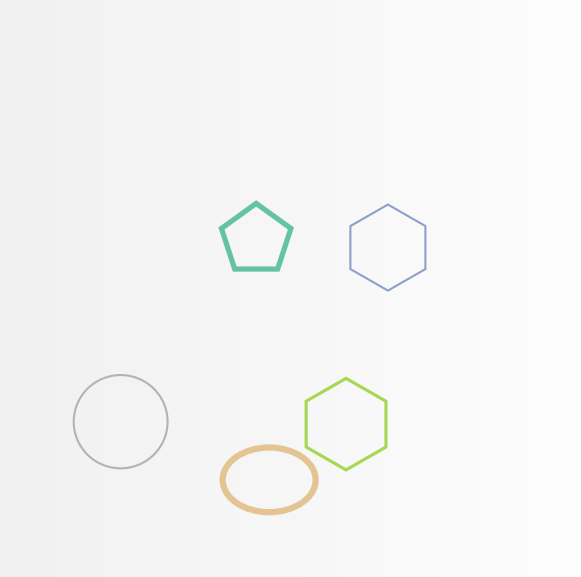[{"shape": "pentagon", "thickness": 2.5, "radius": 0.31, "center": [0.441, 0.584]}, {"shape": "hexagon", "thickness": 1, "radius": 0.37, "center": [0.667, 0.57]}, {"shape": "hexagon", "thickness": 1.5, "radius": 0.4, "center": [0.595, 0.265]}, {"shape": "oval", "thickness": 3, "radius": 0.4, "center": [0.463, 0.168]}, {"shape": "circle", "thickness": 1, "radius": 0.4, "center": [0.208, 0.269]}]